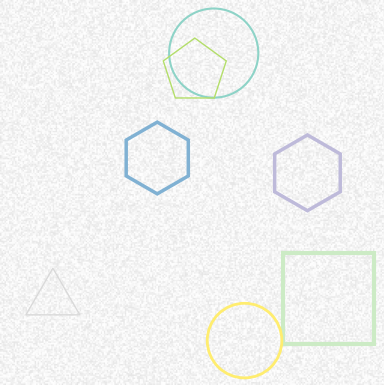[{"shape": "circle", "thickness": 1.5, "radius": 0.58, "center": [0.555, 0.862]}, {"shape": "hexagon", "thickness": 2.5, "radius": 0.49, "center": [0.799, 0.551]}, {"shape": "hexagon", "thickness": 2.5, "radius": 0.47, "center": [0.408, 0.59]}, {"shape": "pentagon", "thickness": 1, "radius": 0.43, "center": [0.506, 0.815]}, {"shape": "triangle", "thickness": 1, "radius": 0.4, "center": [0.137, 0.223]}, {"shape": "square", "thickness": 3, "radius": 0.59, "center": [0.854, 0.225]}, {"shape": "circle", "thickness": 2, "radius": 0.48, "center": [0.635, 0.115]}]